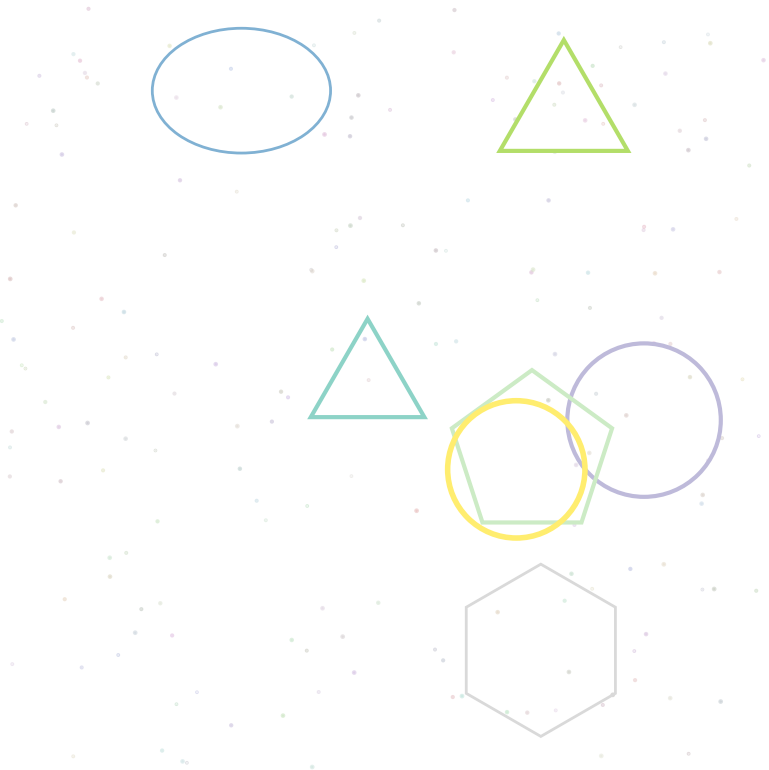[{"shape": "triangle", "thickness": 1.5, "radius": 0.43, "center": [0.477, 0.501]}, {"shape": "circle", "thickness": 1.5, "radius": 0.5, "center": [0.836, 0.454]}, {"shape": "oval", "thickness": 1, "radius": 0.58, "center": [0.314, 0.882]}, {"shape": "triangle", "thickness": 1.5, "radius": 0.48, "center": [0.732, 0.852]}, {"shape": "hexagon", "thickness": 1, "radius": 0.56, "center": [0.702, 0.155]}, {"shape": "pentagon", "thickness": 1.5, "radius": 0.55, "center": [0.691, 0.41]}, {"shape": "circle", "thickness": 2, "radius": 0.45, "center": [0.671, 0.39]}]